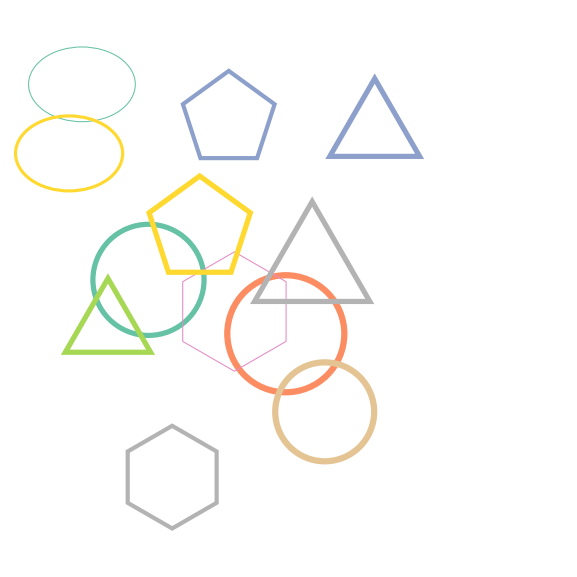[{"shape": "oval", "thickness": 0.5, "radius": 0.46, "center": [0.142, 0.853]}, {"shape": "circle", "thickness": 2.5, "radius": 0.48, "center": [0.257, 0.515]}, {"shape": "circle", "thickness": 3, "radius": 0.51, "center": [0.495, 0.421]}, {"shape": "pentagon", "thickness": 2, "radius": 0.42, "center": [0.396, 0.793]}, {"shape": "triangle", "thickness": 2.5, "radius": 0.45, "center": [0.649, 0.773]}, {"shape": "hexagon", "thickness": 0.5, "radius": 0.52, "center": [0.406, 0.46]}, {"shape": "triangle", "thickness": 2.5, "radius": 0.43, "center": [0.187, 0.432]}, {"shape": "oval", "thickness": 1.5, "radius": 0.46, "center": [0.12, 0.733]}, {"shape": "pentagon", "thickness": 2.5, "radius": 0.46, "center": [0.346, 0.602]}, {"shape": "circle", "thickness": 3, "radius": 0.43, "center": [0.562, 0.286]}, {"shape": "triangle", "thickness": 2.5, "radius": 0.58, "center": [0.541, 0.535]}, {"shape": "hexagon", "thickness": 2, "radius": 0.44, "center": [0.298, 0.173]}]